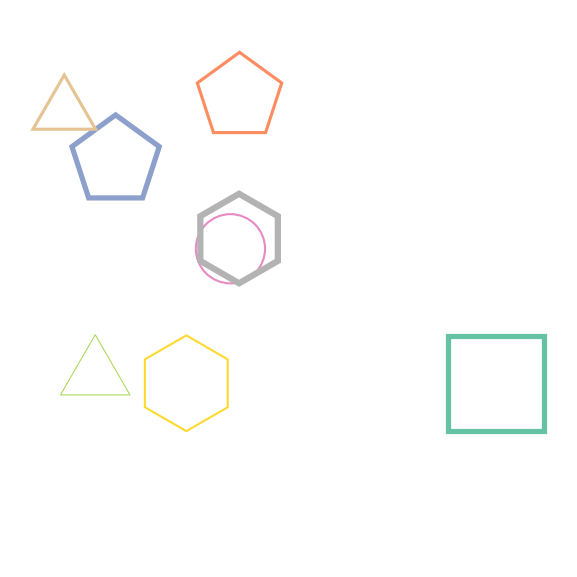[{"shape": "square", "thickness": 2.5, "radius": 0.41, "center": [0.859, 0.335]}, {"shape": "pentagon", "thickness": 1.5, "radius": 0.38, "center": [0.415, 0.832]}, {"shape": "pentagon", "thickness": 2.5, "radius": 0.4, "center": [0.2, 0.721]}, {"shape": "circle", "thickness": 1, "radius": 0.3, "center": [0.399, 0.568]}, {"shape": "triangle", "thickness": 0.5, "radius": 0.35, "center": [0.165, 0.35]}, {"shape": "hexagon", "thickness": 1, "radius": 0.41, "center": [0.323, 0.335]}, {"shape": "triangle", "thickness": 1.5, "radius": 0.31, "center": [0.111, 0.807]}, {"shape": "hexagon", "thickness": 3, "radius": 0.39, "center": [0.414, 0.586]}]